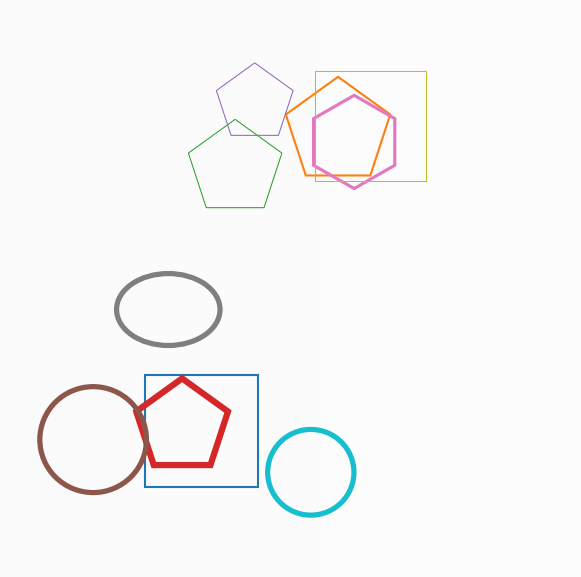[{"shape": "square", "thickness": 1, "radius": 0.48, "center": [0.347, 0.253]}, {"shape": "pentagon", "thickness": 1, "radius": 0.47, "center": [0.582, 0.772]}, {"shape": "pentagon", "thickness": 0.5, "radius": 0.42, "center": [0.405, 0.708]}, {"shape": "pentagon", "thickness": 3, "radius": 0.41, "center": [0.313, 0.261]}, {"shape": "pentagon", "thickness": 0.5, "radius": 0.35, "center": [0.438, 0.821]}, {"shape": "circle", "thickness": 2.5, "radius": 0.46, "center": [0.16, 0.238]}, {"shape": "hexagon", "thickness": 1.5, "radius": 0.4, "center": [0.609, 0.753]}, {"shape": "oval", "thickness": 2.5, "radius": 0.44, "center": [0.29, 0.463]}, {"shape": "square", "thickness": 0.5, "radius": 0.48, "center": [0.637, 0.782]}, {"shape": "circle", "thickness": 2.5, "radius": 0.37, "center": [0.535, 0.181]}]